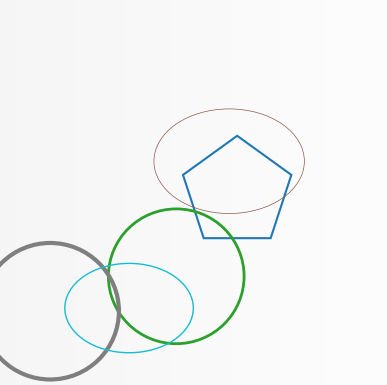[{"shape": "pentagon", "thickness": 1.5, "radius": 0.73, "center": [0.612, 0.5]}, {"shape": "circle", "thickness": 2, "radius": 0.88, "center": [0.455, 0.282]}, {"shape": "oval", "thickness": 0.5, "radius": 0.97, "center": [0.591, 0.581]}, {"shape": "circle", "thickness": 3, "radius": 0.89, "center": [0.13, 0.192]}, {"shape": "oval", "thickness": 1, "radius": 0.83, "center": [0.333, 0.2]}]